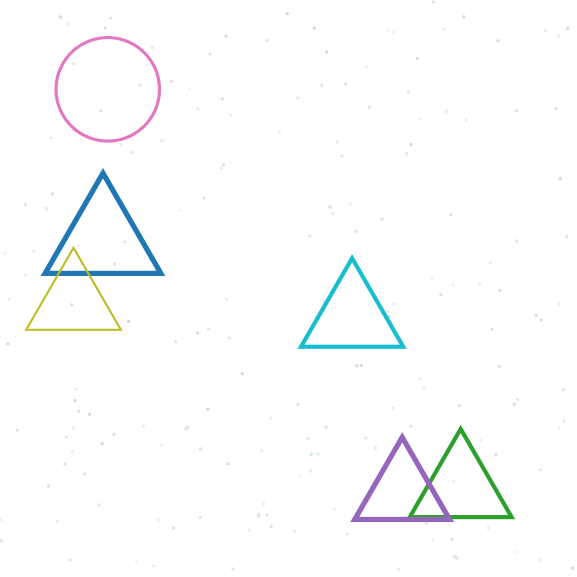[{"shape": "triangle", "thickness": 2.5, "radius": 0.58, "center": [0.178, 0.584]}, {"shape": "triangle", "thickness": 2, "radius": 0.51, "center": [0.798, 0.155]}, {"shape": "triangle", "thickness": 2.5, "radius": 0.47, "center": [0.696, 0.147]}, {"shape": "circle", "thickness": 1.5, "radius": 0.45, "center": [0.187, 0.844]}, {"shape": "triangle", "thickness": 1, "radius": 0.47, "center": [0.127, 0.475]}, {"shape": "triangle", "thickness": 2, "radius": 0.51, "center": [0.61, 0.45]}]